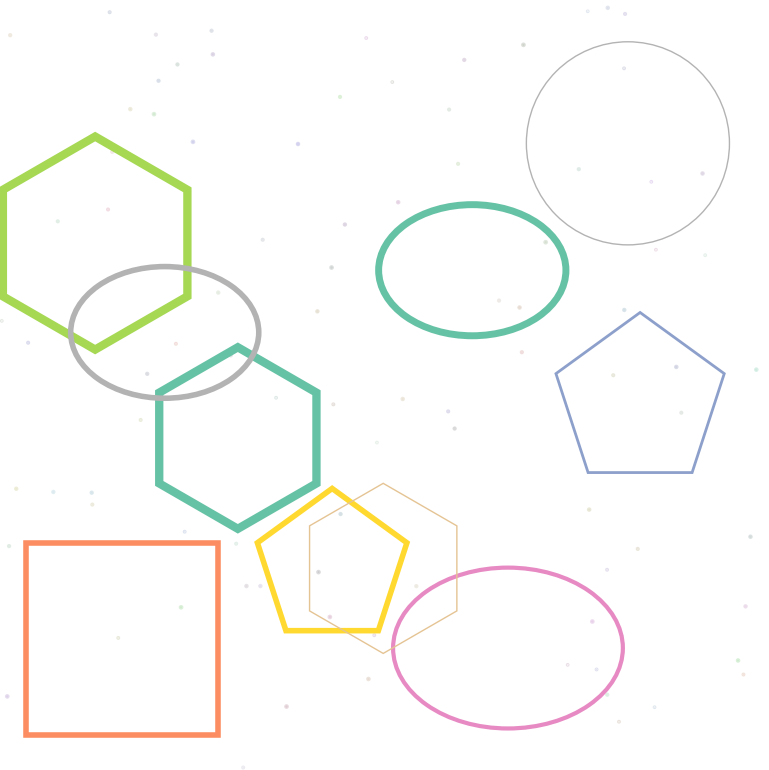[{"shape": "oval", "thickness": 2.5, "radius": 0.61, "center": [0.613, 0.649]}, {"shape": "hexagon", "thickness": 3, "radius": 0.59, "center": [0.309, 0.431]}, {"shape": "square", "thickness": 2, "radius": 0.62, "center": [0.158, 0.171]}, {"shape": "pentagon", "thickness": 1, "radius": 0.57, "center": [0.831, 0.479]}, {"shape": "oval", "thickness": 1.5, "radius": 0.75, "center": [0.66, 0.158]}, {"shape": "hexagon", "thickness": 3, "radius": 0.69, "center": [0.124, 0.684]}, {"shape": "pentagon", "thickness": 2, "radius": 0.51, "center": [0.431, 0.264]}, {"shape": "hexagon", "thickness": 0.5, "radius": 0.55, "center": [0.498, 0.262]}, {"shape": "circle", "thickness": 0.5, "radius": 0.66, "center": [0.815, 0.814]}, {"shape": "oval", "thickness": 2, "radius": 0.61, "center": [0.214, 0.568]}]